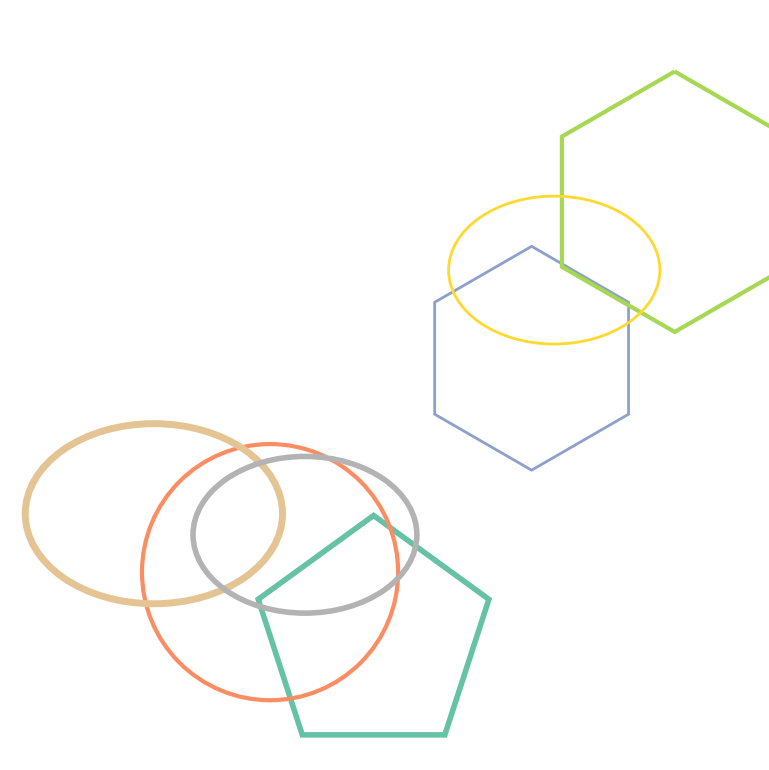[{"shape": "pentagon", "thickness": 2, "radius": 0.79, "center": [0.485, 0.173]}, {"shape": "circle", "thickness": 1.5, "radius": 0.83, "center": [0.351, 0.257]}, {"shape": "hexagon", "thickness": 1, "radius": 0.73, "center": [0.69, 0.535]}, {"shape": "hexagon", "thickness": 1.5, "radius": 0.85, "center": [0.876, 0.738]}, {"shape": "oval", "thickness": 1, "radius": 0.69, "center": [0.72, 0.649]}, {"shape": "oval", "thickness": 2.5, "radius": 0.84, "center": [0.2, 0.333]}, {"shape": "oval", "thickness": 2, "radius": 0.73, "center": [0.396, 0.305]}]